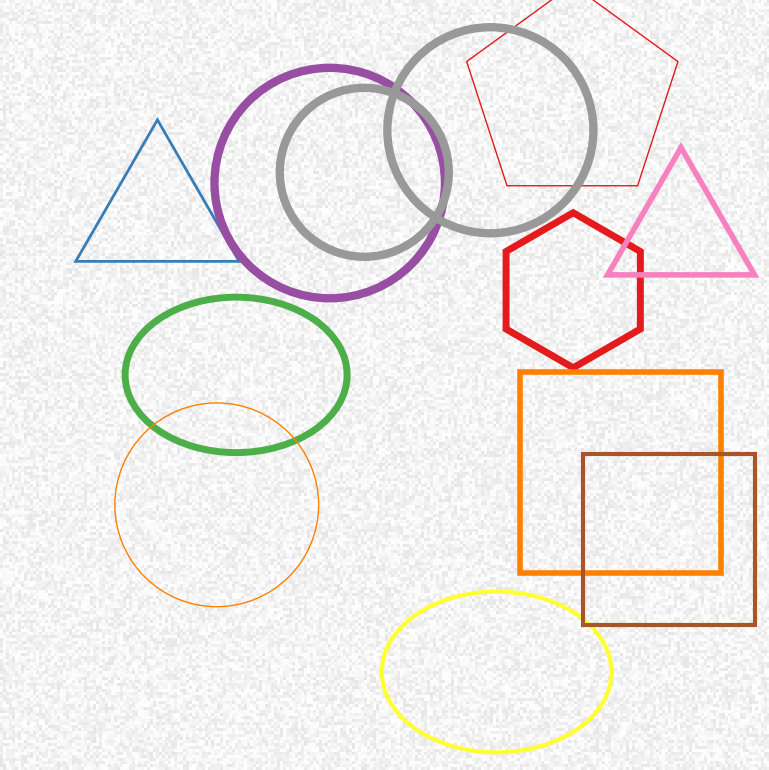[{"shape": "hexagon", "thickness": 2.5, "radius": 0.5, "center": [0.744, 0.623]}, {"shape": "pentagon", "thickness": 0.5, "radius": 0.72, "center": [0.743, 0.875]}, {"shape": "triangle", "thickness": 1, "radius": 0.61, "center": [0.204, 0.722]}, {"shape": "oval", "thickness": 2.5, "radius": 0.72, "center": [0.307, 0.513]}, {"shape": "circle", "thickness": 3, "radius": 0.75, "center": [0.428, 0.762]}, {"shape": "circle", "thickness": 0.5, "radius": 0.66, "center": [0.281, 0.344]}, {"shape": "square", "thickness": 2, "radius": 0.65, "center": [0.806, 0.387]}, {"shape": "oval", "thickness": 1.5, "radius": 0.75, "center": [0.645, 0.127]}, {"shape": "square", "thickness": 1.5, "radius": 0.56, "center": [0.868, 0.299]}, {"shape": "triangle", "thickness": 2, "radius": 0.55, "center": [0.884, 0.698]}, {"shape": "circle", "thickness": 3, "radius": 0.67, "center": [0.637, 0.831]}, {"shape": "circle", "thickness": 3, "radius": 0.55, "center": [0.473, 0.776]}]